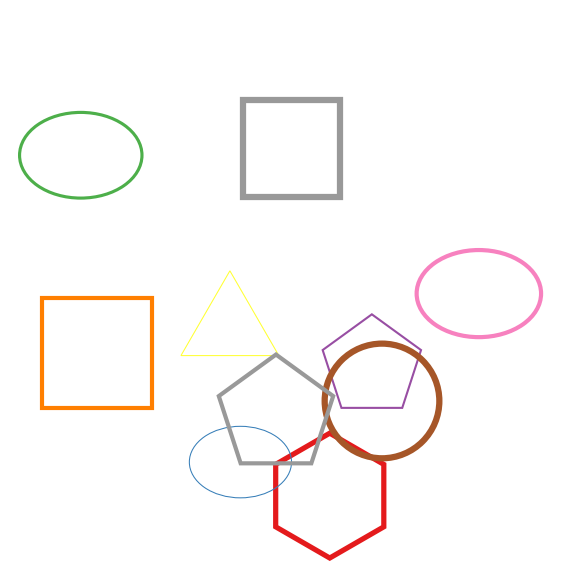[{"shape": "hexagon", "thickness": 2.5, "radius": 0.54, "center": [0.571, 0.141]}, {"shape": "oval", "thickness": 0.5, "radius": 0.44, "center": [0.416, 0.199]}, {"shape": "oval", "thickness": 1.5, "radius": 0.53, "center": [0.14, 0.73]}, {"shape": "pentagon", "thickness": 1, "radius": 0.45, "center": [0.644, 0.365]}, {"shape": "square", "thickness": 2, "radius": 0.48, "center": [0.168, 0.387]}, {"shape": "triangle", "thickness": 0.5, "radius": 0.49, "center": [0.398, 0.432]}, {"shape": "circle", "thickness": 3, "radius": 0.5, "center": [0.661, 0.305]}, {"shape": "oval", "thickness": 2, "radius": 0.54, "center": [0.829, 0.491]}, {"shape": "square", "thickness": 3, "radius": 0.42, "center": [0.505, 0.742]}, {"shape": "pentagon", "thickness": 2, "radius": 0.52, "center": [0.478, 0.281]}]